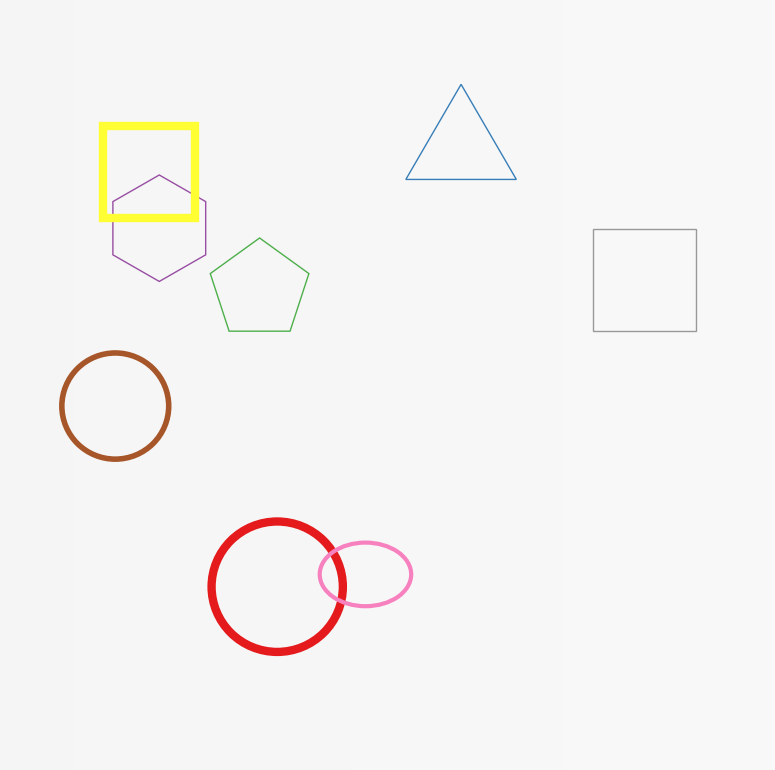[{"shape": "circle", "thickness": 3, "radius": 0.42, "center": [0.358, 0.238]}, {"shape": "triangle", "thickness": 0.5, "radius": 0.41, "center": [0.595, 0.808]}, {"shape": "pentagon", "thickness": 0.5, "radius": 0.33, "center": [0.335, 0.624]}, {"shape": "hexagon", "thickness": 0.5, "radius": 0.35, "center": [0.206, 0.704]}, {"shape": "square", "thickness": 3, "radius": 0.3, "center": [0.193, 0.777]}, {"shape": "circle", "thickness": 2, "radius": 0.34, "center": [0.149, 0.473]}, {"shape": "oval", "thickness": 1.5, "radius": 0.3, "center": [0.472, 0.254]}, {"shape": "square", "thickness": 0.5, "radius": 0.33, "center": [0.831, 0.636]}]